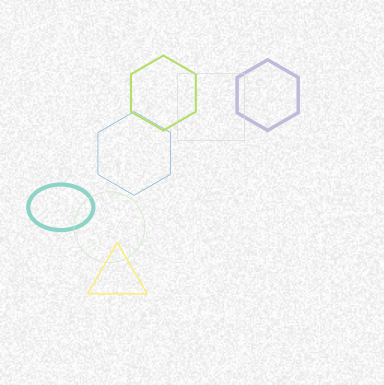[{"shape": "oval", "thickness": 3, "radius": 0.42, "center": [0.158, 0.462]}, {"shape": "hexagon", "thickness": 2.5, "radius": 0.46, "center": [0.695, 0.753]}, {"shape": "hexagon", "thickness": 0.5, "radius": 0.54, "center": [0.348, 0.601]}, {"shape": "hexagon", "thickness": 1.5, "radius": 0.49, "center": [0.424, 0.759]}, {"shape": "square", "thickness": 0.5, "radius": 0.44, "center": [0.547, 0.723]}, {"shape": "circle", "thickness": 0.5, "radius": 0.46, "center": [0.284, 0.41]}, {"shape": "triangle", "thickness": 1, "radius": 0.45, "center": [0.305, 0.281]}]